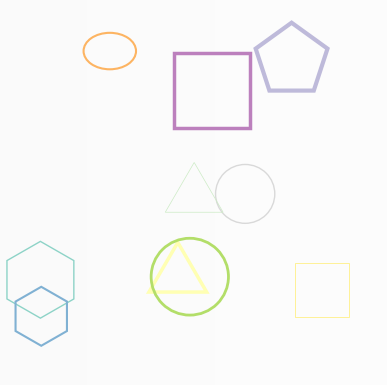[{"shape": "hexagon", "thickness": 1, "radius": 0.5, "center": [0.104, 0.273]}, {"shape": "triangle", "thickness": 2.5, "radius": 0.43, "center": [0.459, 0.284]}, {"shape": "pentagon", "thickness": 3, "radius": 0.49, "center": [0.752, 0.844]}, {"shape": "hexagon", "thickness": 1.5, "radius": 0.38, "center": [0.106, 0.178]}, {"shape": "oval", "thickness": 1.5, "radius": 0.34, "center": [0.283, 0.867]}, {"shape": "circle", "thickness": 2, "radius": 0.5, "center": [0.49, 0.281]}, {"shape": "circle", "thickness": 1, "radius": 0.38, "center": [0.633, 0.496]}, {"shape": "square", "thickness": 2.5, "radius": 0.49, "center": [0.547, 0.765]}, {"shape": "triangle", "thickness": 0.5, "radius": 0.43, "center": [0.501, 0.492]}, {"shape": "square", "thickness": 0.5, "radius": 0.35, "center": [0.83, 0.247]}]